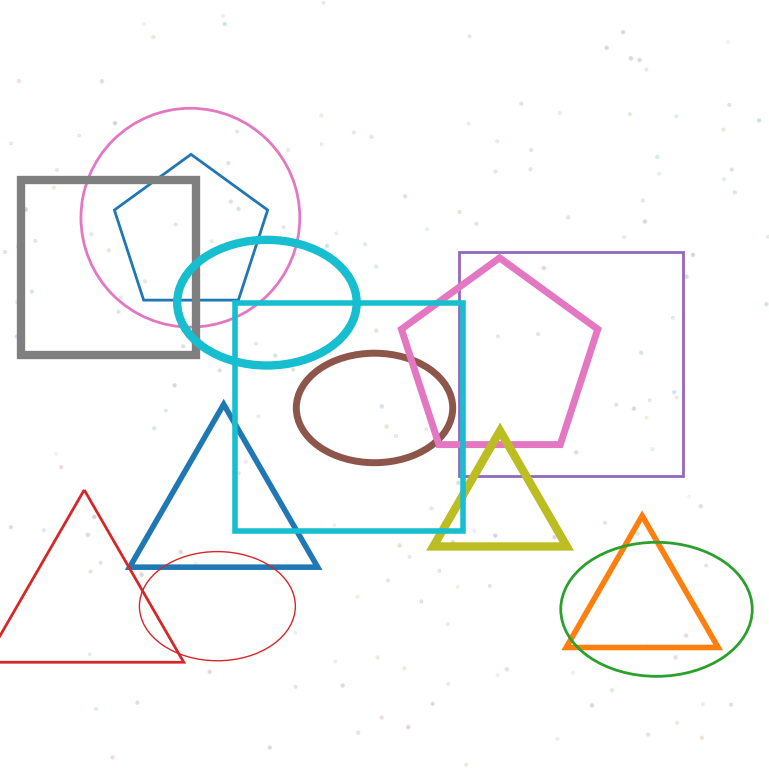[{"shape": "pentagon", "thickness": 1, "radius": 0.52, "center": [0.248, 0.695]}, {"shape": "triangle", "thickness": 2, "radius": 0.7, "center": [0.29, 0.334]}, {"shape": "triangle", "thickness": 2, "radius": 0.57, "center": [0.834, 0.216]}, {"shape": "oval", "thickness": 1, "radius": 0.62, "center": [0.853, 0.209]}, {"shape": "oval", "thickness": 0.5, "radius": 0.51, "center": [0.282, 0.213]}, {"shape": "triangle", "thickness": 1, "radius": 0.75, "center": [0.109, 0.215]}, {"shape": "square", "thickness": 1, "radius": 0.73, "center": [0.742, 0.528]}, {"shape": "oval", "thickness": 2.5, "radius": 0.51, "center": [0.486, 0.47]}, {"shape": "pentagon", "thickness": 2.5, "radius": 0.67, "center": [0.649, 0.531]}, {"shape": "circle", "thickness": 1, "radius": 0.71, "center": [0.247, 0.717]}, {"shape": "square", "thickness": 3, "radius": 0.57, "center": [0.141, 0.653]}, {"shape": "triangle", "thickness": 3, "radius": 0.5, "center": [0.649, 0.34]}, {"shape": "square", "thickness": 2, "radius": 0.74, "center": [0.453, 0.458]}, {"shape": "oval", "thickness": 3, "radius": 0.58, "center": [0.347, 0.607]}]